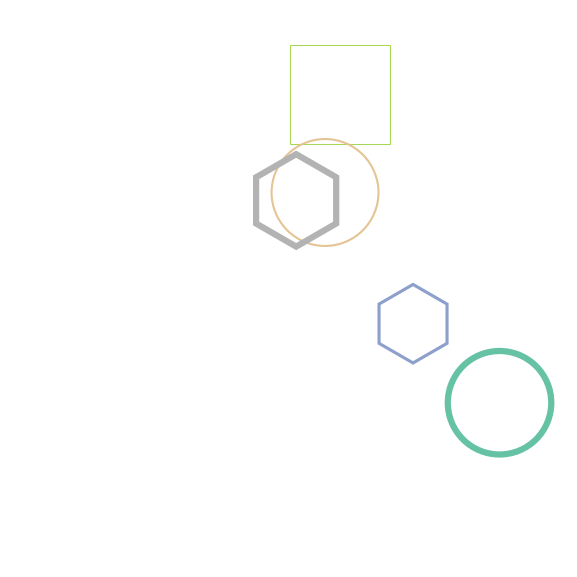[{"shape": "circle", "thickness": 3, "radius": 0.45, "center": [0.865, 0.302]}, {"shape": "hexagon", "thickness": 1.5, "radius": 0.34, "center": [0.715, 0.439]}, {"shape": "square", "thickness": 0.5, "radius": 0.43, "center": [0.589, 0.835]}, {"shape": "circle", "thickness": 1, "radius": 0.46, "center": [0.563, 0.666]}, {"shape": "hexagon", "thickness": 3, "radius": 0.4, "center": [0.513, 0.652]}]